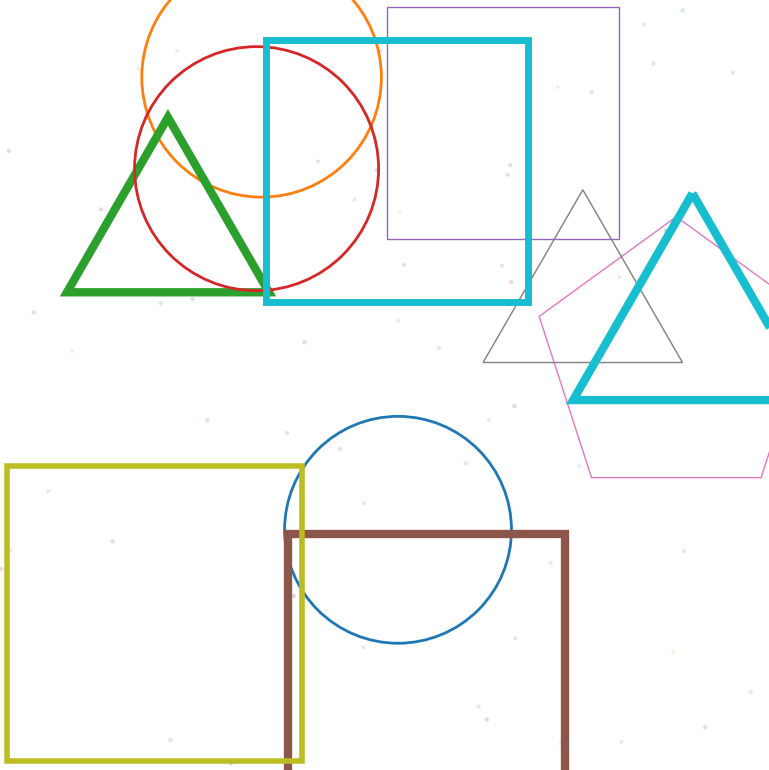[{"shape": "circle", "thickness": 1, "radius": 0.74, "center": [0.517, 0.312]}, {"shape": "circle", "thickness": 1, "radius": 0.78, "center": [0.34, 0.9]}, {"shape": "triangle", "thickness": 3, "radius": 0.76, "center": [0.218, 0.696]}, {"shape": "circle", "thickness": 1, "radius": 0.79, "center": [0.333, 0.781]}, {"shape": "square", "thickness": 0.5, "radius": 0.75, "center": [0.653, 0.84]}, {"shape": "square", "thickness": 3, "radius": 0.9, "center": [0.554, 0.127]}, {"shape": "pentagon", "thickness": 0.5, "radius": 0.94, "center": [0.878, 0.531]}, {"shape": "triangle", "thickness": 0.5, "radius": 0.75, "center": [0.757, 0.604]}, {"shape": "square", "thickness": 2, "radius": 0.96, "center": [0.201, 0.203]}, {"shape": "square", "thickness": 2.5, "radius": 0.85, "center": [0.516, 0.778]}, {"shape": "triangle", "thickness": 3, "radius": 0.9, "center": [0.899, 0.57]}]